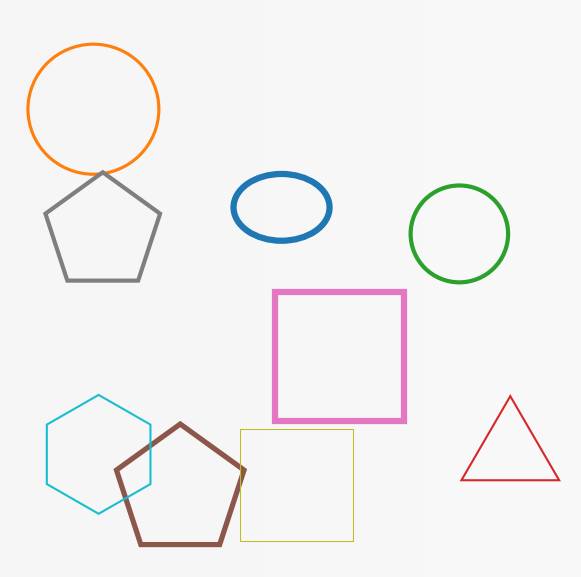[{"shape": "oval", "thickness": 3, "radius": 0.41, "center": [0.484, 0.64]}, {"shape": "circle", "thickness": 1.5, "radius": 0.56, "center": [0.161, 0.81]}, {"shape": "circle", "thickness": 2, "radius": 0.42, "center": [0.79, 0.594]}, {"shape": "triangle", "thickness": 1, "radius": 0.49, "center": [0.878, 0.216]}, {"shape": "pentagon", "thickness": 2.5, "radius": 0.58, "center": [0.31, 0.149]}, {"shape": "square", "thickness": 3, "radius": 0.56, "center": [0.584, 0.381]}, {"shape": "pentagon", "thickness": 2, "radius": 0.52, "center": [0.177, 0.597]}, {"shape": "square", "thickness": 0.5, "radius": 0.48, "center": [0.51, 0.16]}, {"shape": "hexagon", "thickness": 1, "radius": 0.51, "center": [0.17, 0.212]}]